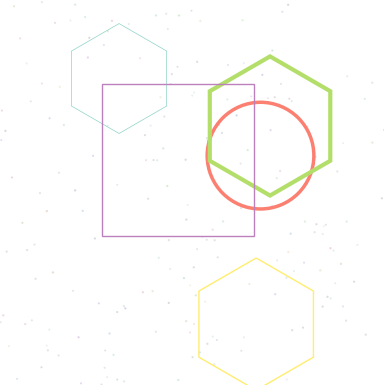[{"shape": "hexagon", "thickness": 0.5, "radius": 0.71, "center": [0.309, 0.796]}, {"shape": "circle", "thickness": 2.5, "radius": 0.69, "center": [0.677, 0.596]}, {"shape": "hexagon", "thickness": 3, "radius": 0.9, "center": [0.701, 0.673]}, {"shape": "square", "thickness": 1, "radius": 0.99, "center": [0.462, 0.585]}, {"shape": "hexagon", "thickness": 1, "radius": 0.86, "center": [0.665, 0.158]}]